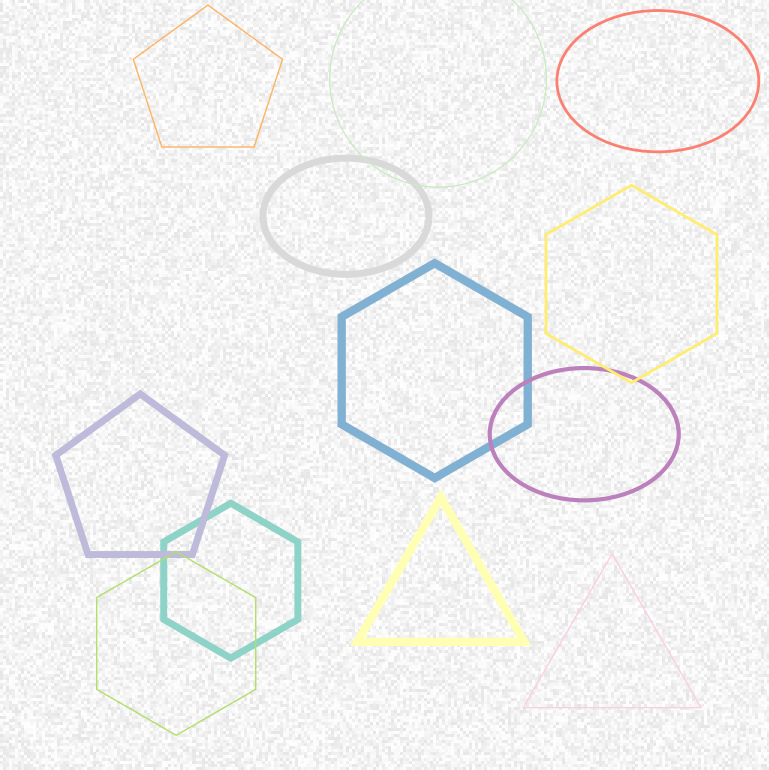[{"shape": "hexagon", "thickness": 2.5, "radius": 0.5, "center": [0.3, 0.246]}, {"shape": "triangle", "thickness": 3, "radius": 0.63, "center": [0.572, 0.229]}, {"shape": "pentagon", "thickness": 2.5, "radius": 0.58, "center": [0.182, 0.373]}, {"shape": "oval", "thickness": 1, "radius": 0.66, "center": [0.854, 0.895]}, {"shape": "hexagon", "thickness": 3, "radius": 0.7, "center": [0.565, 0.519]}, {"shape": "pentagon", "thickness": 0.5, "radius": 0.51, "center": [0.27, 0.891]}, {"shape": "hexagon", "thickness": 0.5, "radius": 0.6, "center": [0.229, 0.164]}, {"shape": "triangle", "thickness": 0.5, "radius": 0.67, "center": [0.795, 0.148]}, {"shape": "oval", "thickness": 2.5, "radius": 0.54, "center": [0.449, 0.719]}, {"shape": "oval", "thickness": 1.5, "radius": 0.61, "center": [0.759, 0.436]}, {"shape": "circle", "thickness": 0.5, "radius": 0.7, "center": [0.569, 0.898]}, {"shape": "hexagon", "thickness": 1, "radius": 0.64, "center": [0.82, 0.631]}]